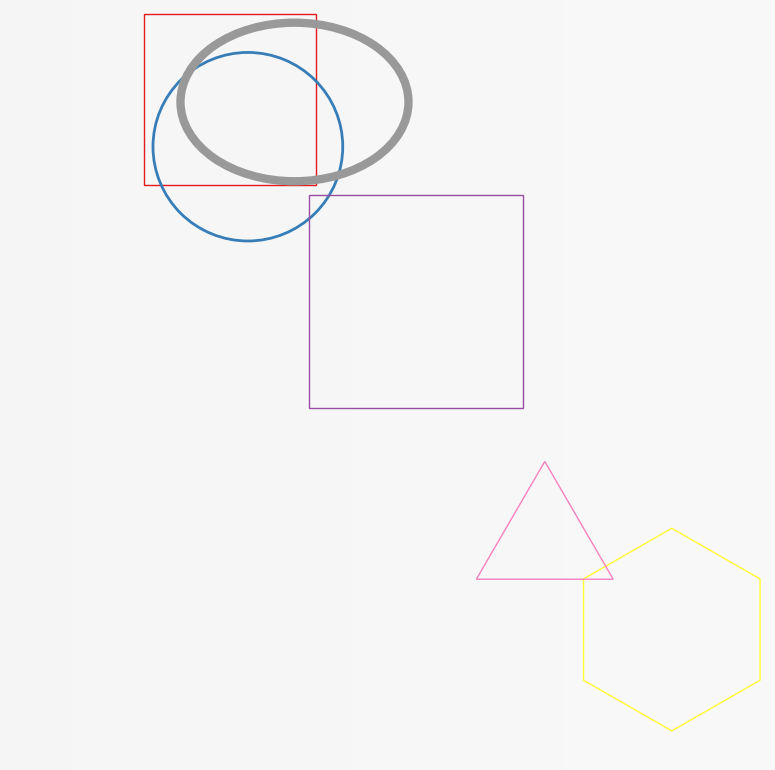[{"shape": "square", "thickness": 0.5, "radius": 0.55, "center": [0.297, 0.87]}, {"shape": "circle", "thickness": 1, "radius": 0.61, "center": [0.32, 0.809]}, {"shape": "square", "thickness": 0.5, "radius": 0.69, "center": [0.537, 0.608]}, {"shape": "hexagon", "thickness": 0.5, "radius": 0.66, "center": [0.867, 0.182]}, {"shape": "triangle", "thickness": 0.5, "radius": 0.51, "center": [0.703, 0.299]}, {"shape": "oval", "thickness": 3, "radius": 0.74, "center": [0.38, 0.868]}]